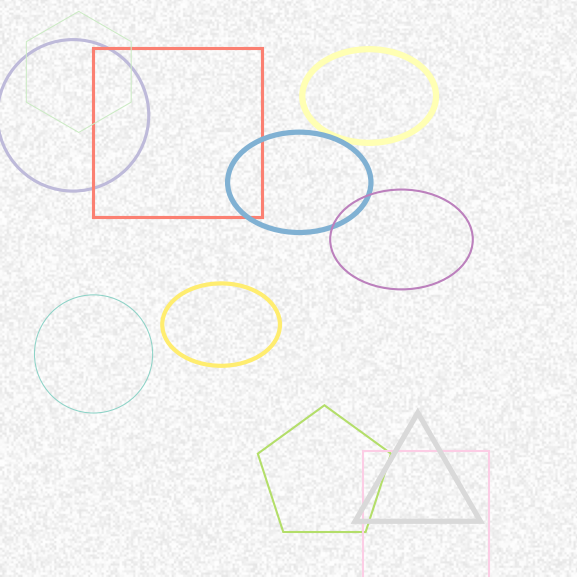[{"shape": "circle", "thickness": 0.5, "radius": 0.51, "center": [0.162, 0.386]}, {"shape": "oval", "thickness": 3, "radius": 0.58, "center": [0.639, 0.833]}, {"shape": "circle", "thickness": 1.5, "radius": 0.66, "center": [0.126, 0.799]}, {"shape": "square", "thickness": 1.5, "radius": 0.73, "center": [0.307, 0.77]}, {"shape": "oval", "thickness": 2.5, "radius": 0.62, "center": [0.518, 0.683]}, {"shape": "pentagon", "thickness": 1, "radius": 0.61, "center": [0.562, 0.176]}, {"shape": "square", "thickness": 1, "radius": 0.55, "center": [0.738, 0.109]}, {"shape": "triangle", "thickness": 2.5, "radius": 0.63, "center": [0.723, 0.159]}, {"shape": "oval", "thickness": 1, "radius": 0.62, "center": [0.695, 0.584]}, {"shape": "hexagon", "thickness": 0.5, "radius": 0.52, "center": [0.136, 0.875]}, {"shape": "oval", "thickness": 2, "radius": 0.51, "center": [0.383, 0.437]}]